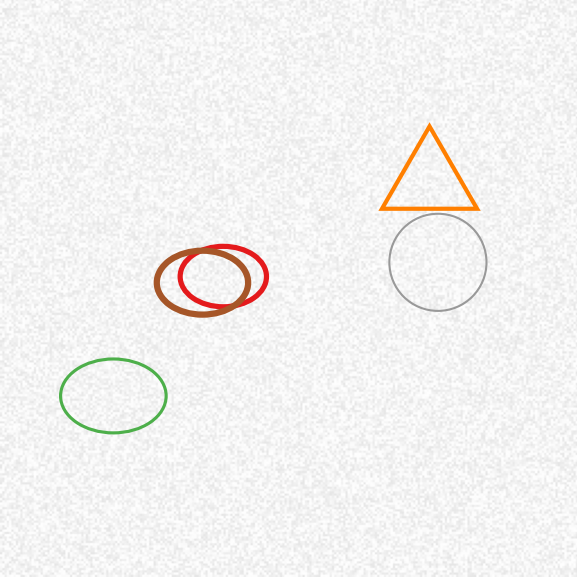[{"shape": "oval", "thickness": 2.5, "radius": 0.37, "center": [0.387, 0.52]}, {"shape": "oval", "thickness": 1.5, "radius": 0.46, "center": [0.196, 0.314]}, {"shape": "triangle", "thickness": 2, "radius": 0.48, "center": [0.744, 0.685]}, {"shape": "oval", "thickness": 3, "radius": 0.4, "center": [0.351, 0.51]}, {"shape": "circle", "thickness": 1, "radius": 0.42, "center": [0.758, 0.545]}]